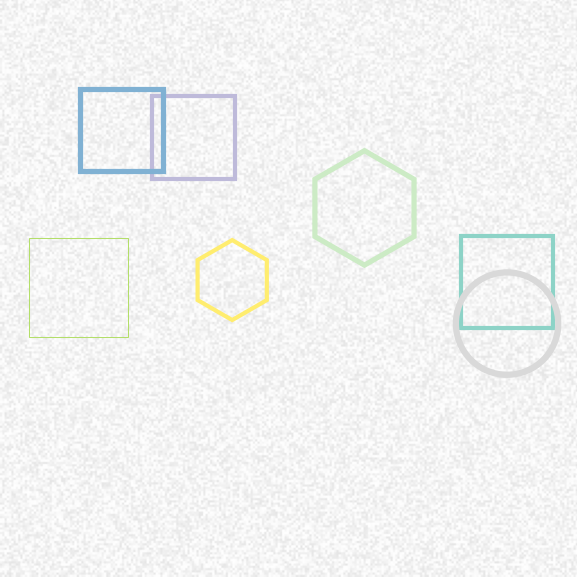[{"shape": "square", "thickness": 2, "radius": 0.4, "center": [0.878, 0.511]}, {"shape": "square", "thickness": 2, "radius": 0.36, "center": [0.335, 0.76]}, {"shape": "square", "thickness": 2.5, "radius": 0.36, "center": [0.211, 0.774]}, {"shape": "square", "thickness": 0.5, "radius": 0.43, "center": [0.136, 0.502]}, {"shape": "circle", "thickness": 3, "radius": 0.44, "center": [0.878, 0.439]}, {"shape": "hexagon", "thickness": 2.5, "radius": 0.5, "center": [0.631, 0.639]}, {"shape": "hexagon", "thickness": 2, "radius": 0.35, "center": [0.402, 0.514]}]